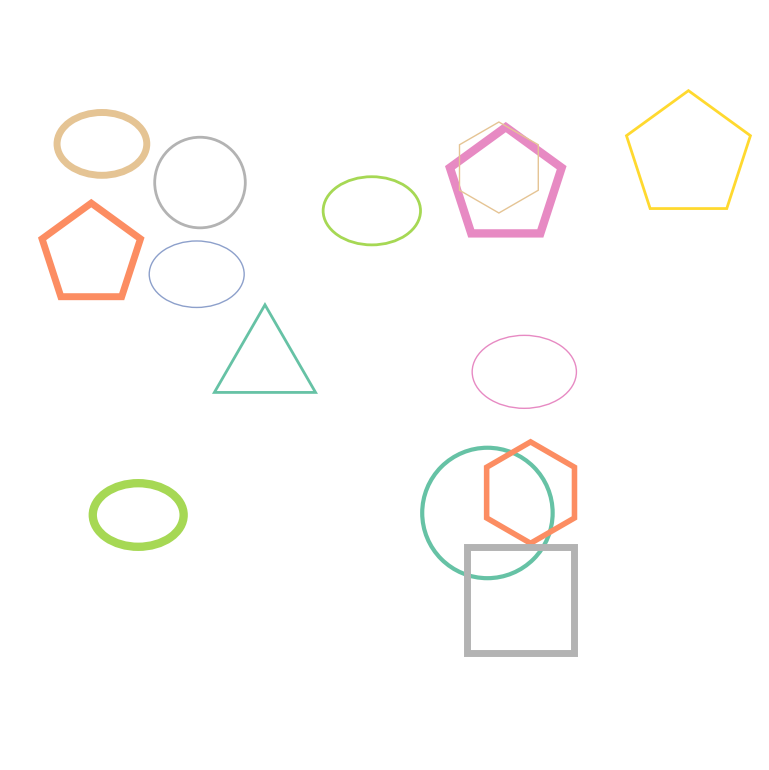[{"shape": "triangle", "thickness": 1, "radius": 0.38, "center": [0.344, 0.528]}, {"shape": "circle", "thickness": 1.5, "radius": 0.42, "center": [0.633, 0.334]}, {"shape": "hexagon", "thickness": 2, "radius": 0.33, "center": [0.689, 0.36]}, {"shape": "pentagon", "thickness": 2.5, "radius": 0.34, "center": [0.119, 0.669]}, {"shape": "oval", "thickness": 0.5, "radius": 0.31, "center": [0.255, 0.644]}, {"shape": "oval", "thickness": 0.5, "radius": 0.34, "center": [0.681, 0.517]}, {"shape": "pentagon", "thickness": 3, "radius": 0.38, "center": [0.657, 0.759]}, {"shape": "oval", "thickness": 1, "radius": 0.32, "center": [0.483, 0.726]}, {"shape": "oval", "thickness": 3, "radius": 0.3, "center": [0.18, 0.331]}, {"shape": "pentagon", "thickness": 1, "radius": 0.42, "center": [0.894, 0.798]}, {"shape": "hexagon", "thickness": 0.5, "radius": 0.3, "center": [0.648, 0.782]}, {"shape": "oval", "thickness": 2.5, "radius": 0.29, "center": [0.132, 0.813]}, {"shape": "circle", "thickness": 1, "radius": 0.29, "center": [0.26, 0.763]}, {"shape": "square", "thickness": 2.5, "radius": 0.35, "center": [0.676, 0.221]}]